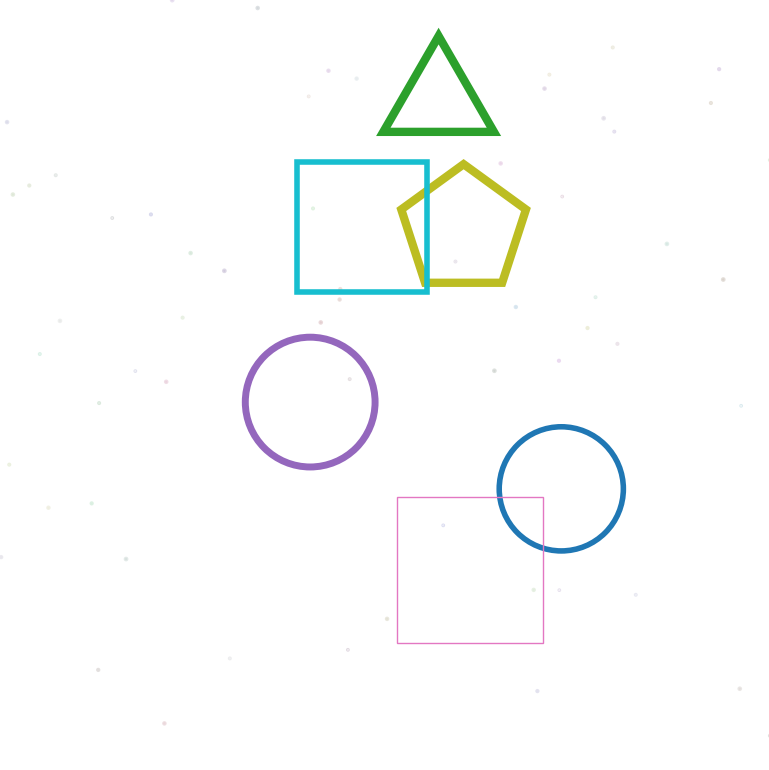[{"shape": "circle", "thickness": 2, "radius": 0.4, "center": [0.729, 0.365]}, {"shape": "triangle", "thickness": 3, "radius": 0.41, "center": [0.57, 0.87]}, {"shape": "circle", "thickness": 2.5, "radius": 0.42, "center": [0.403, 0.478]}, {"shape": "square", "thickness": 0.5, "radius": 0.47, "center": [0.611, 0.26]}, {"shape": "pentagon", "thickness": 3, "radius": 0.43, "center": [0.602, 0.702]}, {"shape": "square", "thickness": 2, "radius": 0.42, "center": [0.47, 0.705]}]